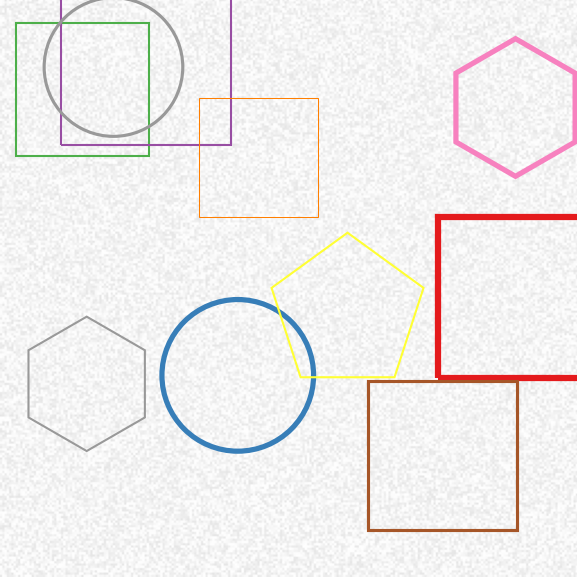[{"shape": "square", "thickness": 3, "radius": 0.7, "center": [0.898, 0.484]}, {"shape": "circle", "thickness": 2.5, "radius": 0.66, "center": [0.412, 0.349]}, {"shape": "square", "thickness": 1, "radius": 0.57, "center": [0.143, 0.845]}, {"shape": "square", "thickness": 1, "radius": 0.74, "center": [0.253, 0.895]}, {"shape": "square", "thickness": 0.5, "radius": 0.51, "center": [0.448, 0.726]}, {"shape": "pentagon", "thickness": 1, "radius": 0.69, "center": [0.602, 0.458]}, {"shape": "square", "thickness": 1.5, "radius": 0.64, "center": [0.766, 0.21]}, {"shape": "hexagon", "thickness": 2.5, "radius": 0.6, "center": [0.893, 0.813]}, {"shape": "hexagon", "thickness": 1, "radius": 0.58, "center": [0.15, 0.334]}, {"shape": "circle", "thickness": 1.5, "radius": 0.6, "center": [0.196, 0.883]}]